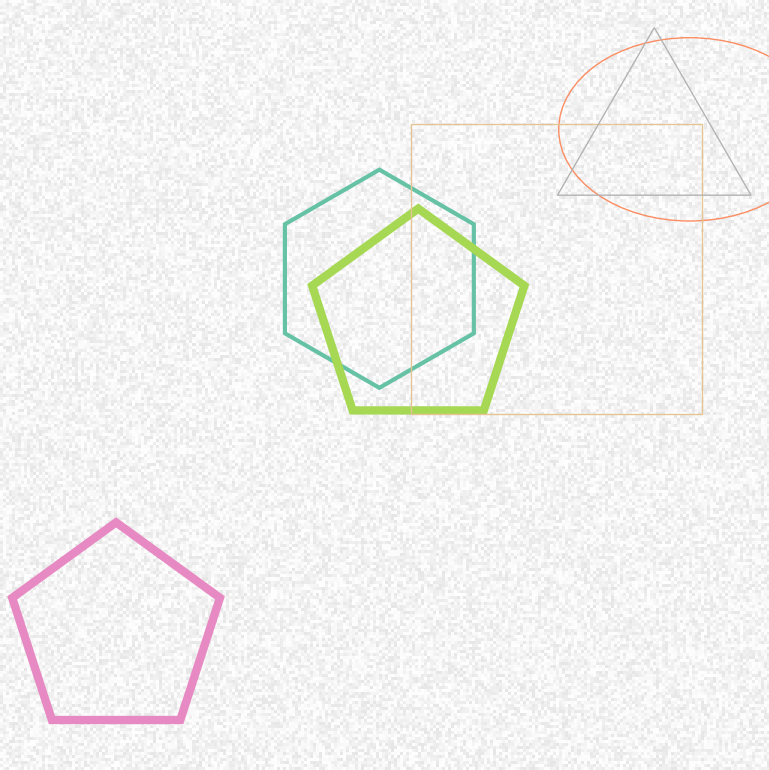[{"shape": "hexagon", "thickness": 1.5, "radius": 0.71, "center": [0.493, 0.638]}, {"shape": "oval", "thickness": 0.5, "radius": 0.85, "center": [0.896, 0.832]}, {"shape": "pentagon", "thickness": 3, "radius": 0.71, "center": [0.151, 0.18]}, {"shape": "pentagon", "thickness": 3, "radius": 0.72, "center": [0.543, 0.584]}, {"shape": "square", "thickness": 0.5, "radius": 0.94, "center": [0.723, 0.651]}, {"shape": "triangle", "thickness": 0.5, "radius": 0.73, "center": [0.85, 0.819]}]